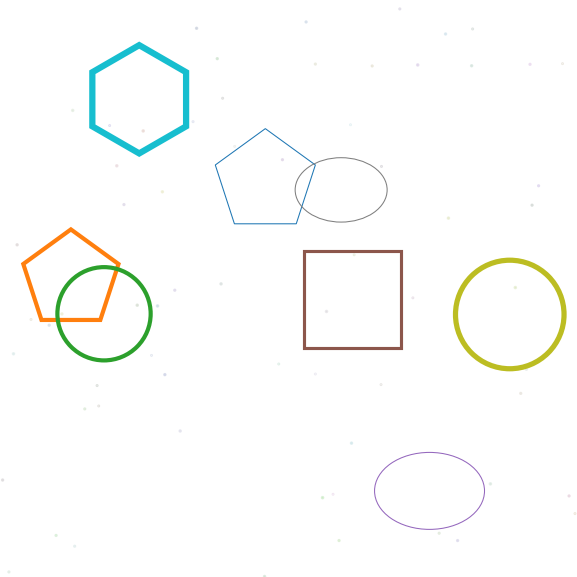[{"shape": "pentagon", "thickness": 0.5, "radius": 0.46, "center": [0.459, 0.685]}, {"shape": "pentagon", "thickness": 2, "radius": 0.43, "center": [0.123, 0.515]}, {"shape": "circle", "thickness": 2, "radius": 0.4, "center": [0.18, 0.456]}, {"shape": "oval", "thickness": 0.5, "radius": 0.48, "center": [0.744, 0.149]}, {"shape": "square", "thickness": 1.5, "radius": 0.42, "center": [0.611, 0.481]}, {"shape": "oval", "thickness": 0.5, "radius": 0.4, "center": [0.591, 0.67]}, {"shape": "circle", "thickness": 2.5, "radius": 0.47, "center": [0.883, 0.455]}, {"shape": "hexagon", "thickness": 3, "radius": 0.47, "center": [0.241, 0.827]}]